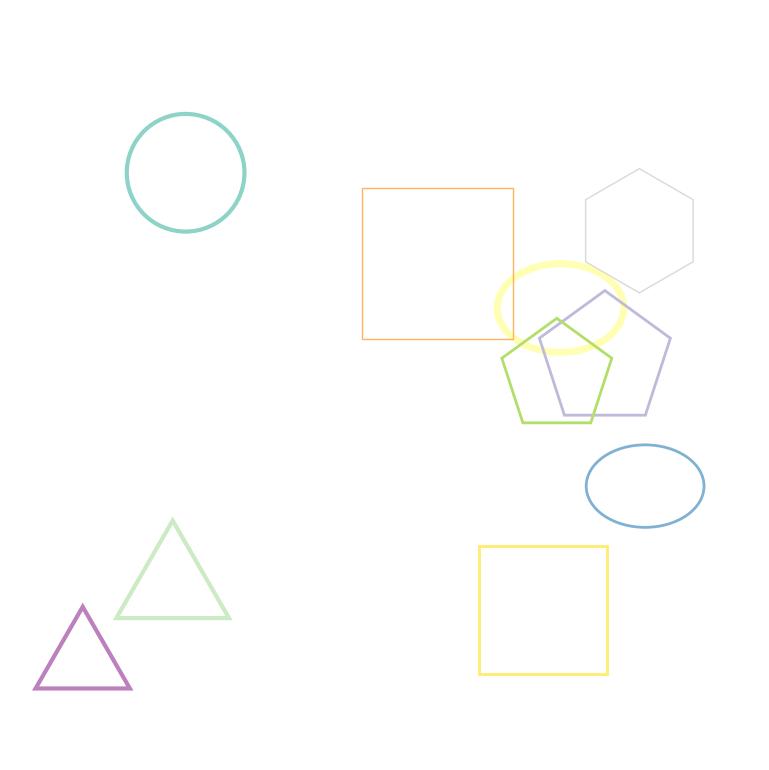[{"shape": "circle", "thickness": 1.5, "radius": 0.38, "center": [0.241, 0.776]}, {"shape": "oval", "thickness": 2.5, "radius": 0.41, "center": [0.728, 0.6]}, {"shape": "pentagon", "thickness": 1, "radius": 0.45, "center": [0.786, 0.533]}, {"shape": "oval", "thickness": 1, "radius": 0.38, "center": [0.838, 0.369]}, {"shape": "square", "thickness": 0.5, "radius": 0.49, "center": [0.568, 0.658]}, {"shape": "pentagon", "thickness": 1, "radius": 0.38, "center": [0.723, 0.512]}, {"shape": "hexagon", "thickness": 0.5, "radius": 0.4, "center": [0.83, 0.7]}, {"shape": "triangle", "thickness": 1.5, "radius": 0.35, "center": [0.107, 0.141]}, {"shape": "triangle", "thickness": 1.5, "radius": 0.42, "center": [0.224, 0.24]}, {"shape": "square", "thickness": 1, "radius": 0.41, "center": [0.706, 0.208]}]